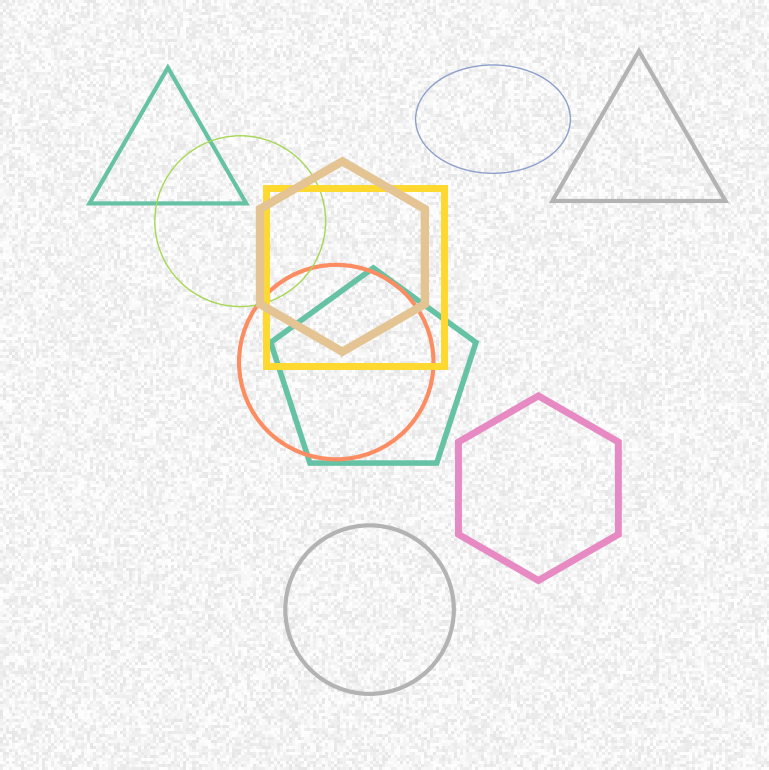[{"shape": "triangle", "thickness": 1.5, "radius": 0.59, "center": [0.218, 0.795]}, {"shape": "pentagon", "thickness": 2, "radius": 0.7, "center": [0.485, 0.512]}, {"shape": "circle", "thickness": 1.5, "radius": 0.63, "center": [0.437, 0.53]}, {"shape": "oval", "thickness": 0.5, "radius": 0.5, "center": [0.64, 0.845]}, {"shape": "hexagon", "thickness": 2.5, "radius": 0.6, "center": [0.699, 0.366]}, {"shape": "circle", "thickness": 0.5, "radius": 0.55, "center": [0.312, 0.713]}, {"shape": "square", "thickness": 2.5, "radius": 0.58, "center": [0.461, 0.64]}, {"shape": "hexagon", "thickness": 3, "radius": 0.62, "center": [0.445, 0.667]}, {"shape": "triangle", "thickness": 1.5, "radius": 0.65, "center": [0.83, 0.804]}, {"shape": "circle", "thickness": 1.5, "radius": 0.55, "center": [0.48, 0.208]}]